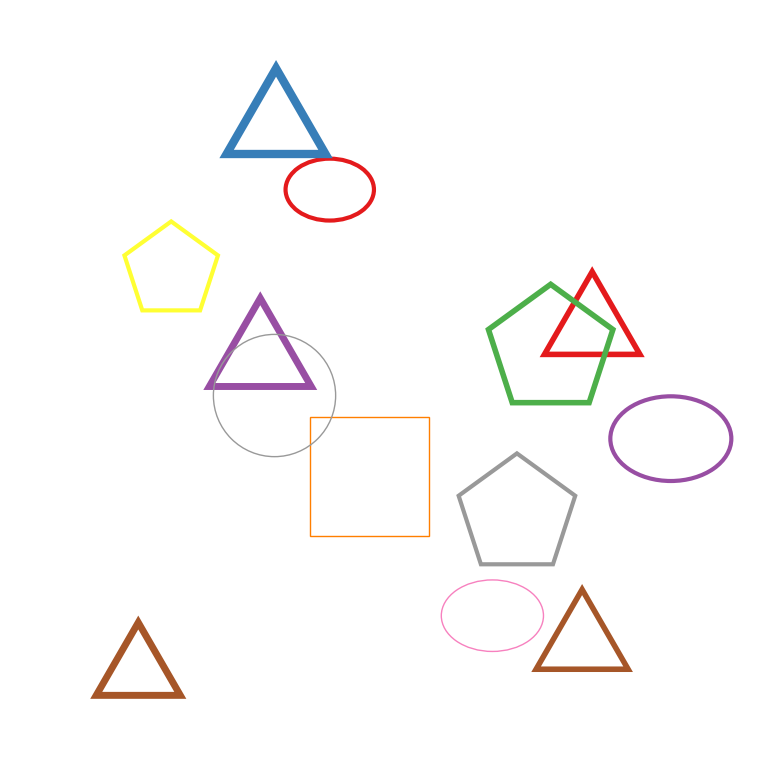[{"shape": "oval", "thickness": 1.5, "radius": 0.29, "center": [0.428, 0.754]}, {"shape": "triangle", "thickness": 2, "radius": 0.36, "center": [0.769, 0.576]}, {"shape": "triangle", "thickness": 3, "radius": 0.37, "center": [0.359, 0.837]}, {"shape": "pentagon", "thickness": 2, "radius": 0.42, "center": [0.715, 0.546]}, {"shape": "triangle", "thickness": 2.5, "radius": 0.38, "center": [0.338, 0.536]}, {"shape": "oval", "thickness": 1.5, "radius": 0.39, "center": [0.871, 0.43]}, {"shape": "square", "thickness": 0.5, "radius": 0.39, "center": [0.48, 0.381]}, {"shape": "pentagon", "thickness": 1.5, "radius": 0.32, "center": [0.222, 0.649]}, {"shape": "triangle", "thickness": 2.5, "radius": 0.32, "center": [0.18, 0.128]}, {"shape": "triangle", "thickness": 2, "radius": 0.34, "center": [0.756, 0.165]}, {"shape": "oval", "thickness": 0.5, "radius": 0.33, "center": [0.639, 0.2]}, {"shape": "circle", "thickness": 0.5, "radius": 0.4, "center": [0.357, 0.486]}, {"shape": "pentagon", "thickness": 1.5, "radius": 0.4, "center": [0.671, 0.332]}]